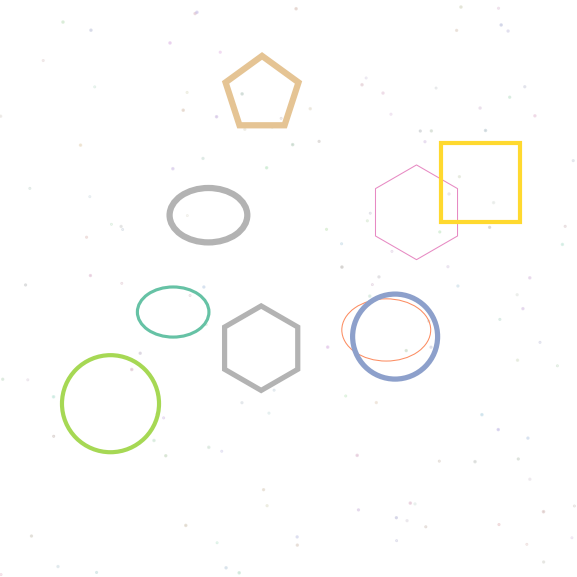[{"shape": "oval", "thickness": 1.5, "radius": 0.31, "center": [0.3, 0.459]}, {"shape": "oval", "thickness": 0.5, "radius": 0.38, "center": [0.669, 0.428]}, {"shape": "circle", "thickness": 2.5, "radius": 0.37, "center": [0.684, 0.416]}, {"shape": "hexagon", "thickness": 0.5, "radius": 0.41, "center": [0.721, 0.632]}, {"shape": "circle", "thickness": 2, "radius": 0.42, "center": [0.191, 0.3]}, {"shape": "square", "thickness": 2, "radius": 0.34, "center": [0.832, 0.684]}, {"shape": "pentagon", "thickness": 3, "radius": 0.33, "center": [0.454, 0.836]}, {"shape": "oval", "thickness": 3, "radius": 0.34, "center": [0.361, 0.626]}, {"shape": "hexagon", "thickness": 2.5, "radius": 0.37, "center": [0.452, 0.396]}]